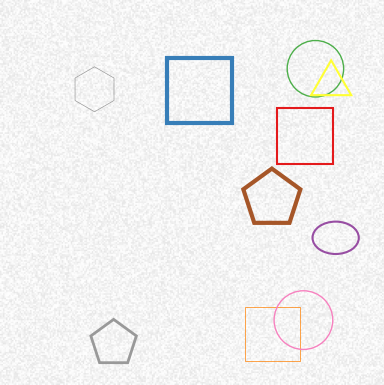[{"shape": "square", "thickness": 1.5, "radius": 0.37, "center": [0.792, 0.648]}, {"shape": "square", "thickness": 3, "radius": 0.43, "center": [0.518, 0.765]}, {"shape": "circle", "thickness": 1, "radius": 0.37, "center": [0.819, 0.821]}, {"shape": "oval", "thickness": 1.5, "radius": 0.3, "center": [0.872, 0.382]}, {"shape": "square", "thickness": 0.5, "radius": 0.35, "center": [0.708, 0.132]}, {"shape": "triangle", "thickness": 1.5, "radius": 0.3, "center": [0.86, 0.783]}, {"shape": "pentagon", "thickness": 3, "radius": 0.39, "center": [0.706, 0.484]}, {"shape": "circle", "thickness": 1, "radius": 0.38, "center": [0.788, 0.169]}, {"shape": "pentagon", "thickness": 2, "radius": 0.31, "center": [0.295, 0.108]}, {"shape": "hexagon", "thickness": 0.5, "radius": 0.29, "center": [0.246, 0.768]}]